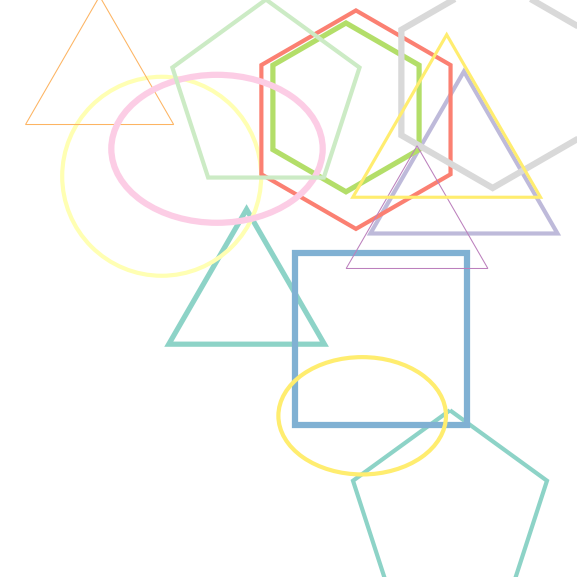[{"shape": "triangle", "thickness": 2.5, "radius": 0.78, "center": [0.427, 0.481]}, {"shape": "pentagon", "thickness": 2, "radius": 0.88, "center": [0.779, 0.112]}, {"shape": "circle", "thickness": 2, "radius": 0.86, "center": [0.28, 0.694]}, {"shape": "triangle", "thickness": 2, "radius": 0.94, "center": [0.803, 0.688]}, {"shape": "hexagon", "thickness": 2, "radius": 0.95, "center": [0.616, 0.792]}, {"shape": "square", "thickness": 3, "radius": 0.74, "center": [0.659, 0.413]}, {"shape": "triangle", "thickness": 0.5, "radius": 0.74, "center": [0.172, 0.858]}, {"shape": "hexagon", "thickness": 2.5, "radius": 0.73, "center": [0.599, 0.813]}, {"shape": "oval", "thickness": 3, "radius": 0.92, "center": [0.376, 0.741]}, {"shape": "hexagon", "thickness": 3, "radius": 0.91, "center": [0.853, 0.856]}, {"shape": "triangle", "thickness": 0.5, "radius": 0.71, "center": [0.722, 0.605]}, {"shape": "pentagon", "thickness": 2, "radius": 0.85, "center": [0.461, 0.83]}, {"shape": "triangle", "thickness": 1.5, "radius": 0.94, "center": [0.773, 0.751]}, {"shape": "oval", "thickness": 2, "radius": 0.73, "center": [0.627, 0.279]}]